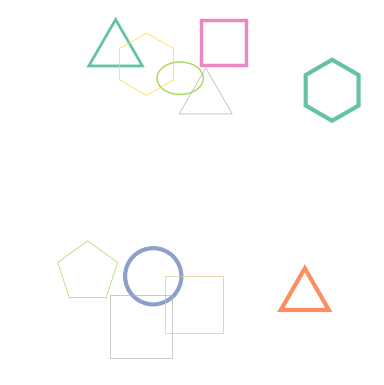[{"shape": "hexagon", "thickness": 3, "radius": 0.4, "center": [0.863, 0.766]}, {"shape": "triangle", "thickness": 2, "radius": 0.4, "center": [0.3, 0.869]}, {"shape": "triangle", "thickness": 3, "radius": 0.36, "center": [0.792, 0.231]}, {"shape": "circle", "thickness": 3, "radius": 0.37, "center": [0.398, 0.282]}, {"shape": "square", "thickness": 2.5, "radius": 0.29, "center": [0.581, 0.89]}, {"shape": "oval", "thickness": 1, "radius": 0.3, "center": [0.468, 0.797]}, {"shape": "pentagon", "thickness": 0.5, "radius": 0.41, "center": [0.228, 0.293]}, {"shape": "hexagon", "thickness": 0.5, "radius": 0.4, "center": [0.381, 0.833]}, {"shape": "square", "thickness": 0.5, "radius": 0.38, "center": [0.503, 0.209]}, {"shape": "square", "thickness": 0.5, "radius": 0.41, "center": [0.366, 0.152]}, {"shape": "triangle", "thickness": 0.5, "radius": 0.4, "center": [0.534, 0.744]}]